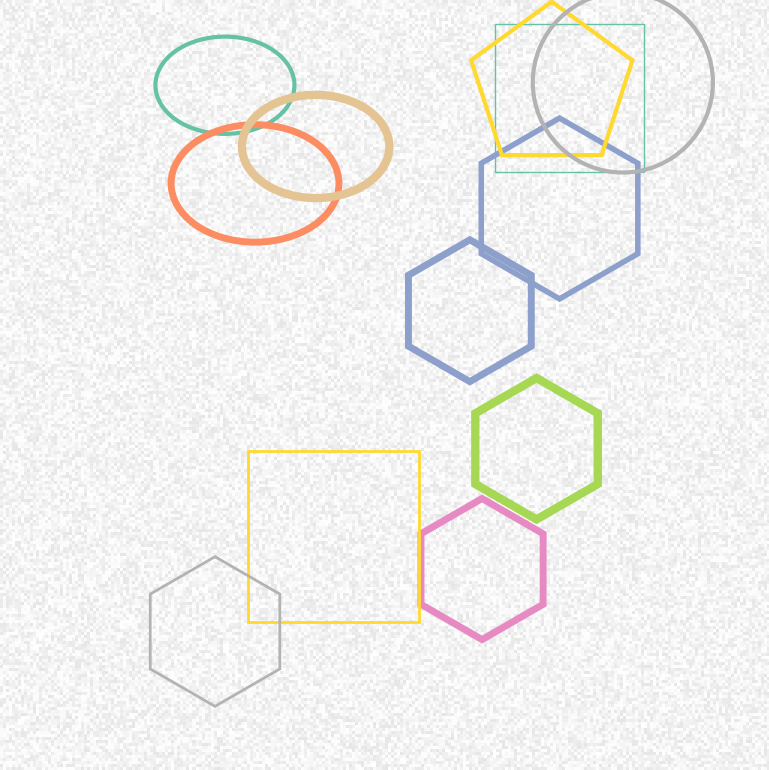[{"shape": "square", "thickness": 0.5, "radius": 0.48, "center": [0.74, 0.873]}, {"shape": "oval", "thickness": 1.5, "radius": 0.45, "center": [0.292, 0.889]}, {"shape": "oval", "thickness": 2.5, "radius": 0.54, "center": [0.331, 0.762]}, {"shape": "hexagon", "thickness": 2.5, "radius": 0.46, "center": [0.61, 0.596]}, {"shape": "hexagon", "thickness": 2, "radius": 0.59, "center": [0.727, 0.729]}, {"shape": "hexagon", "thickness": 2.5, "radius": 0.46, "center": [0.626, 0.261]}, {"shape": "hexagon", "thickness": 3, "radius": 0.46, "center": [0.697, 0.417]}, {"shape": "square", "thickness": 1, "radius": 0.55, "center": [0.433, 0.303]}, {"shape": "pentagon", "thickness": 1.5, "radius": 0.55, "center": [0.717, 0.888]}, {"shape": "oval", "thickness": 3, "radius": 0.48, "center": [0.41, 0.81]}, {"shape": "hexagon", "thickness": 1, "radius": 0.49, "center": [0.279, 0.18]}, {"shape": "circle", "thickness": 1.5, "radius": 0.58, "center": [0.809, 0.893]}]